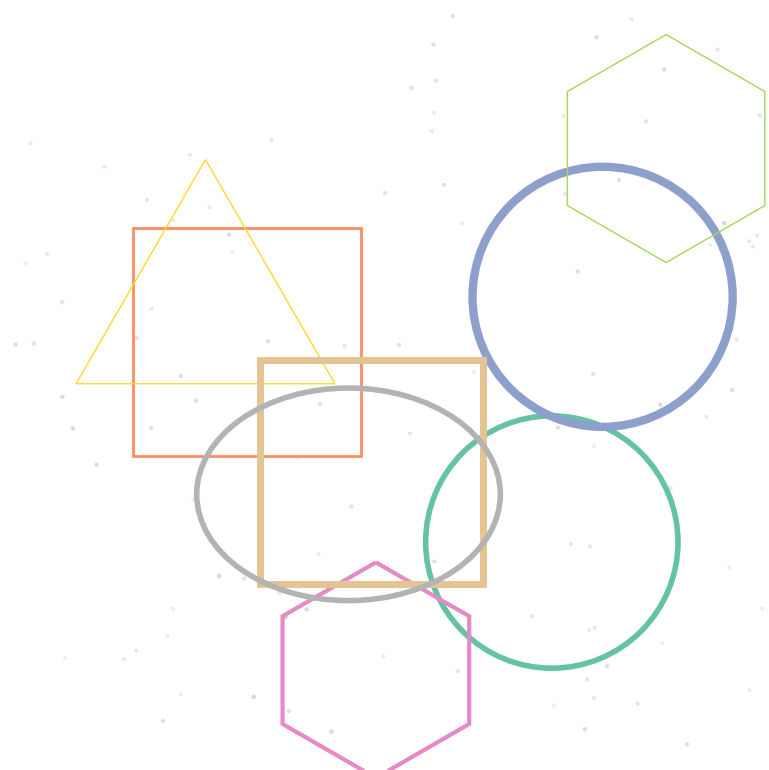[{"shape": "circle", "thickness": 2, "radius": 0.82, "center": [0.717, 0.296]}, {"shape": "square", "thickness": 1, "radius": 0.74, "center": [0.321, 0.556]}, {"shape": "circle", "thickness": 3, "radius": 0.84, "center": [0.783, 0.615]}, {"shape": "hexagon", "thickness": 1.5, "radius": 0.7, "center": [0.488, 0.13]}, {"shape": "hexagon", "thickness": 0.5, "radius": 0.74, "center": [0.865, 0.807]}, {"shape": "triangle", "thickness": 0.5, "radius": 0.97, "center": [0.267, 0.599]}, {"shape": "square", "thickness": 2.5, "radius": 0.73, "center": [0.482, 0.387]}, {"shape": "oval", "thickness": 2, "radius": 0.99, "center": [0.453, 0.358]}]